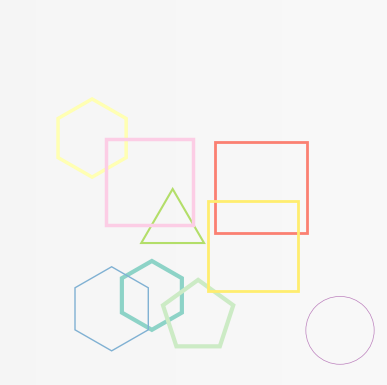[{"shape": "hexagon", "thickness": 3, "radius": 0.45, "center": [0.392, 0.233]}, {"shape": "hexagon", "thickness": 2.5, "radius": 0.51, "center": [0.238, 0.641]}, {"shape": "square", "thickness": 2, "radius": 0.59, "center": [0.674, 0.514]}, {"shape": "hexagon", "thickness": 1, "radius": 0.55, "center": [0.288, 0.198]}, {"shape": "triangle", "thickness": 1.5, "radius": 0.47, "center": [0.446, 0.416]}, {"shape": "square", "thickness": 2.5, "radius": 0.56, "center": [0.385, 0.528]}, {"shape": "circle", "thickness": 0.5, "radius": 0.44, "center": [0.877, 0.142]}, {"shape": "pentagon", "thickness": 3, "radius": 0.48, "center": [0.511, 0.178]}, {"shape": "square", "thickness": 2, "radius": 0.58, "center": [0.652, 0.36]}]